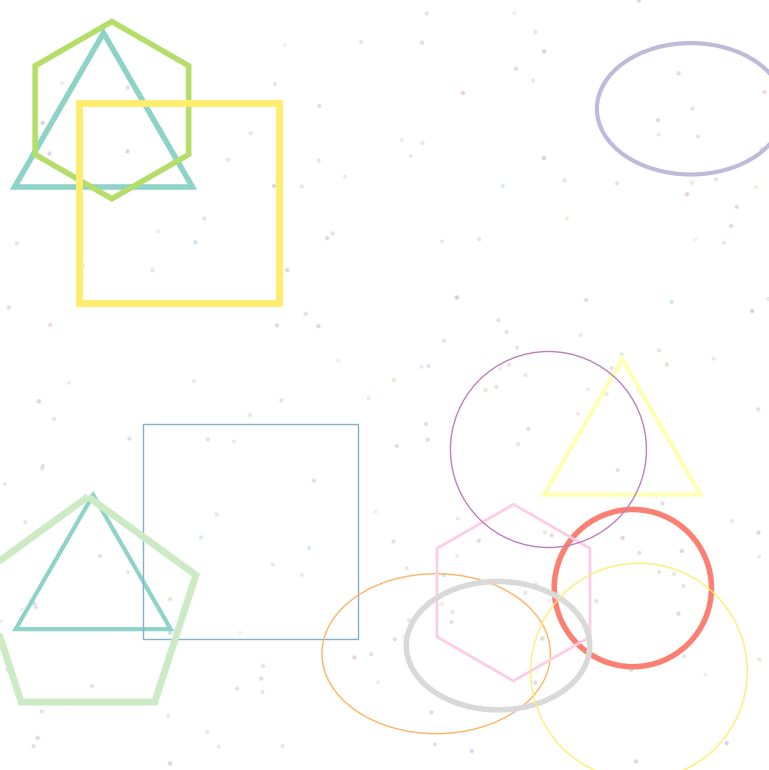[{"shape": "triangle", "thickness": 1.5, "radius": 0.58, "center": [0.121, 0.241]}, {"shape": "triangle", "thickness": 2, "radius": 0.67, "center": [0.134, 0.824]}, {"shape": "triangle", "thickness": 1.5, "radius": 0.59, "center": [0.808, 0.416]}, {"shape": "oval", "thickness": 1.5, "radius": 0.61, "center": [0.897, 0.859]}, {"shape": "circle", "thickness": 2, "radius": 0.51, "center": [0.822, 0.236]}, {"shape": "square", "thickness": 0.5, "radius": 0.7, "center": [0.325, 0.31]}, {"shape": "oval", "thickness": 0.5, "radius": 0.74, "center": [0.566, 0.151]}, {"shape": "hexagon", "thickness": 2, "radius": 0.58, "center": [0.145, 0.857]}, {"shape": "hexagon", "thickness": 1, "radius": 0.57, "center": [0.667, 0.23]}, {"shape": "oval", "thickness": 2, "radius": 0.6, "center": [0.647, 0.161]}, {"shape": "circle", "thickness": 0.5, "radius": 0.64, "center": [0.712, 0.416]}, {"shape": "pentagon", "thickness": 2.5, "radius": 0.74, "center": [0.114, 0.208]}, {"shape": "square", "thickness": 2.5, "radius": 0.65, "center": [0.233, 0.737]}, {"shape": "circle", "thickness": 0.5, "radius": 0.7, "center": [0.83, 0.128]}]